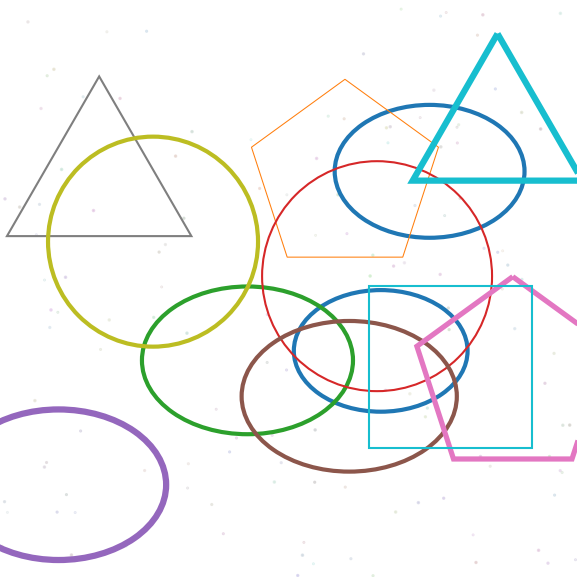[{"shape": "oval", "thickness": 2, "radius": 0.75, "center": [0.659, 0.392]}, {"shape": "oval", "thickness": 2, "radius": 0.82, "center": [0.744, 0.702]}, {"shape": "pentagon", "thickness": 0.5, "radius": 0.85, "center": [0.597, 0.692]}, {"shape": "oval", "thickness": 2, "radius": 0.91, "center": [0.429, 0.375]}, {"shape": "circle", "thickness": 1, "radius": 1.0, "center": [0.653, 0.521]}, {"shape": "oval", "thickness": 3, "radius": 0.93, "center": [0.101, 0.16]}, {"shape": "oval", "thickness": 2, "radius": 0.93, "center": [0.605, 0.313]}, {"shape": "pentagon", "thickness": 2.5, "radius": 0.87, "center": [0.888, 0.346]}, {"shape": "triangle", "thickness": 1, "radius": 0.92, "center": [0.172, 0.682]}, {"shape": "circle", "thickness": 2, "radius": 0.91, "center": [0.265, 0.581]}, {"shape": "square", "thickness": 1, "radius": 0.7, "center": [0.78, 0.363]}, {"shape": "triangle", "thickness": 3, "radius": 0.85, "center": [0.862, 0.771]}]